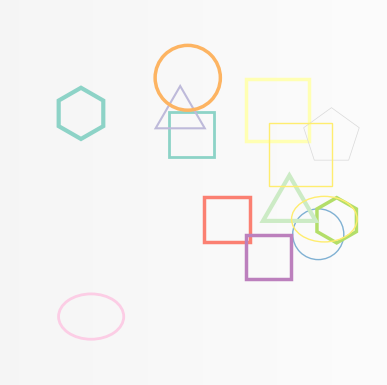[{"shape": "hexagon", "thickness": 3, "radius": 0.33, "center": [0.209, 0.706]}, {"shape": "square", "thickness": 2, "radius": 0.29, "center": [0.493, 0.651]}, {"shape": "square", "thickness": 2.5, "radius": 0.4, "center": [0.716, 0.715]}, {"shape": "triangle", "thickness": 1.5, "radius": 0.37, "center": [0.465, 0.703]}, {"shape": "square", "thickness": 2.5, "radius": 0.29, "center": [0.585, 0.43]}, {"shape": "circle", "thickness": 1, "radius": 0.33, "center": [0.821, 0.392]}, {"shape": "circle", "thickness": 2.5, "radius": 0.42, "center": [0.484, 0.798]}, {"shape": "hexagon", "thickness": 2.5, "radius": 0.29, "center": [0.869, 0.428]}, {"shape": "oval", "thickness": 2, "radius": 0.42, "center": [0.235, 0.178]}, {"shape": "pentagon", "thickness": 0.5, "radius": 0.38, "center": [0.855, 0.645]}, {"shape": "square", "thickness": 2.5, "radius": 0.29, "center": [0.693, 0.332]}, {"shape": "triangle", "thickness": 3, "radius": 0.39, "center": [0.747, 0.466]}, {"shape": "oval", "thickness": 1, "radius": 0.42, "center": [0.837, 0.431]}, {"shape": "square", "thickness": 1, "radius": 0.41, "center": [0.776, 0.599]}]